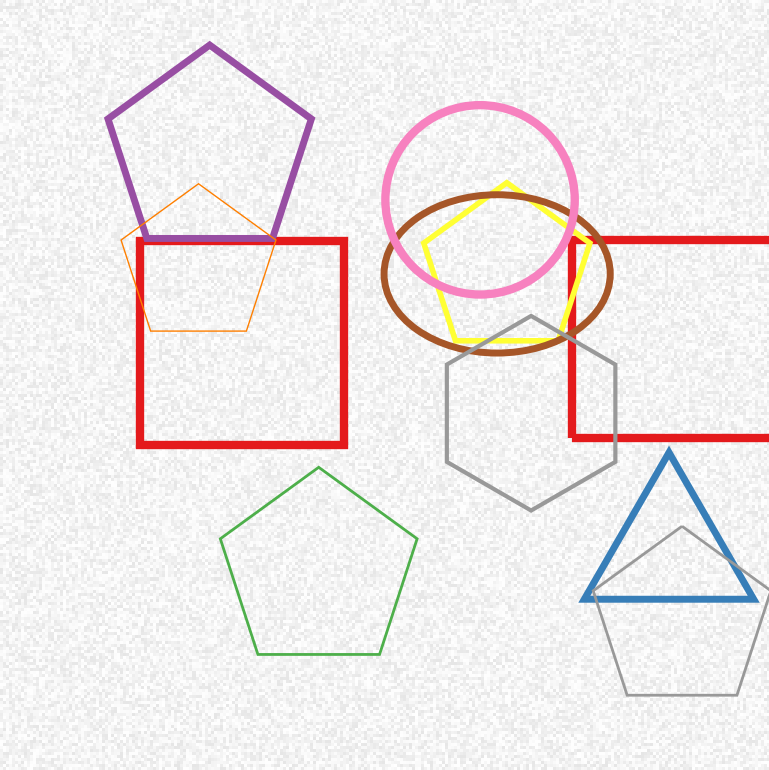[{"shape": "square", "thickness": 3, "radius": 0.66, "center": [0.315, 0.555]}, {"shape": "square", "thickness": 3, "radius": 0.64, "center": [0.872, 0.559]}, {"shape": "triangle", "thickness": 2.5, "radius": 0.64, "center": [0.869, 0.285]}, {"shape": "pentagon", "thickness": 1, "radius": 0.67, "center": [0.414, 0.259]}, {"shape": "pentagon", "thickness": 2.5, "radius": 0.69, "center": [0.272, 0.803]}, {"shape": "pentagon", "thickness": 0.5, "radius": 0.53, "center": [0.258, 0.656]}, {"shape": "pentagon", "thickness": 2, "radius": 0.57, "center": [0.658, 0.649]}, {"shape": "oval", "thickness": 2.5, "radius": 0.73, "center": [0.646, 0.644]}, {"shape": "circle", "thickness": 3, "radius": 0.61, "center": [0.623, 0.74]}, {"shape": "hexagon", "thickness": 1.5, "radius": 0.63, "center": [0.69, 0.463]}, {"shape": "pentagon", "thickness": 1, "radius": 0.61, "center": [0.886, 0.195]}]